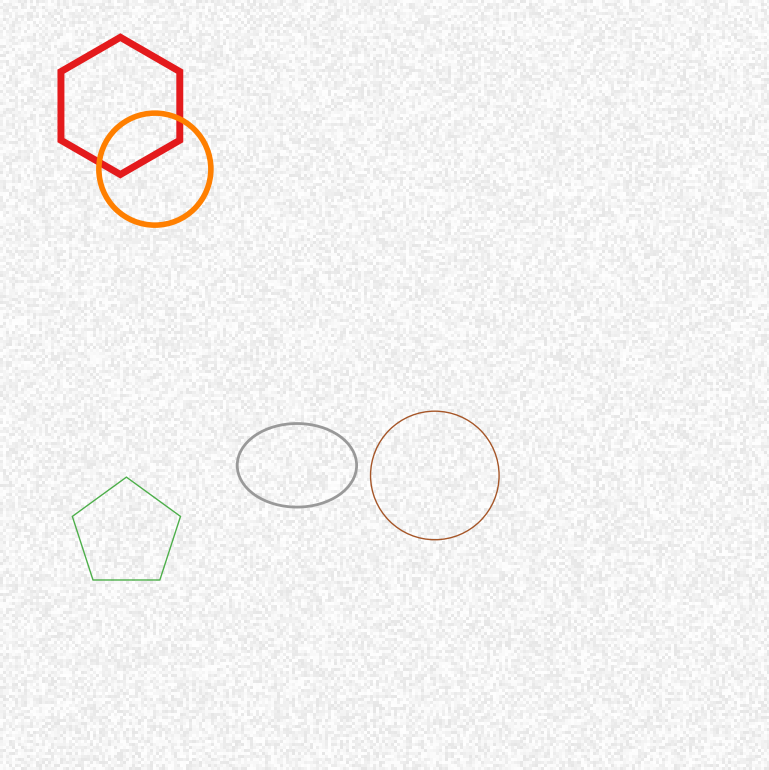[{"shape": "hexagon", "thickness": 2.5, "radius": 0.45, "center": [0.156, 0.862]}, {"shape": "pentagon", "thickness": 0.5, "radius": 0.37, "center": [0.164, 0.307]}, {"shape": "circle", "thickness": 2, "radius": 0.36, "center": [0.201, 0.78]}, {"shape": "circle", "thickness": 0.5, "radius": 0.42, "center": [0.565, 0.383]}, {"shape": "oval", "thickness": 1, "radius": 0.39, "center": [0.386, 0.396]}]